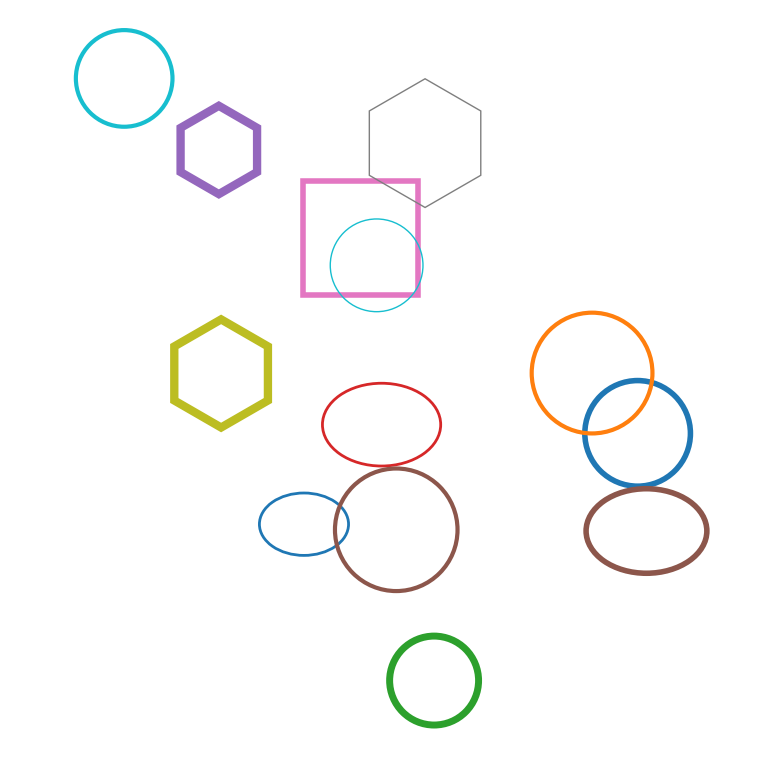[{"shape": "circle", "thickness": 2, "radius": 0.34, "center": [0.828, 0.437]}, {"shape": "oval", "thickness": 1, "radius": 0.29, "center": [0.395, 0.319]}, {"shape": "circle", "thickness": 1.5, "radius": 0.39, "center": [0.769, 0.516]}, {"shape": "circle", "thickness": 2.5, "radius": 0.29, "center": [0.564, 0.116]}, {"shape": "oval", "thickness": 1, "radius": 0.38, "center": [0.496, 0.449]}, {"shape": "hexagon", "thickness": 3, "radius": 0.29, "center": [0.284, 0.805]}, {"shape": "circle", "thickness": 1.5, "radius": 0.4, "center": [0.515, 0.312]}, {"shape": "oval", "thickness": 2, "radius": 0.39, "center": [0.84, 0.31]}, {"shape": "square", "thickness": 2, "radius": 0.37, "center": [0.468, 0.691]}, {"shape": "hexagon", "thickness": 0.5, "radius": 0.42, "center": [0.552, 0.814]}, {"shape": "hexagon", "thickness": 3, "radius": 0.35, "center": [0.287, 0.515]}, {"shape": "circle", "thickness": 0.5, "radius": 0.3, "center": [0.489, 0.655]}, {"shape": "circle", "thickness": 1.5, "radius": 0.31, "center": [0.161, 0.898]}]